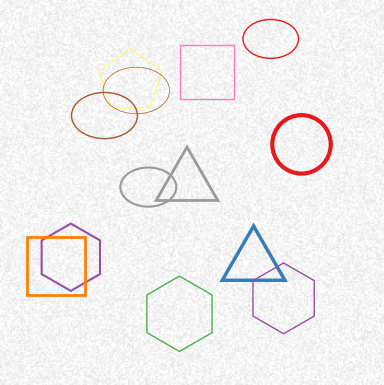[{"shape": "circle", "thickness": 3, "radius": 0.38, "center": [0.783, 0.625]}, {"shape": "oval", "thickness": 1, "radius": 0.36, "center": [0.703, 0.899]}, {"shape": "triangle", "thickness": 2.5, "radius": 0.47, "center": [0.659, 0.319]}, {"shape": "hexagon", "thickness": 1, "radius": 0.49, "center": [0.466, 0.185]}, {"shape": "hexagon", "thickness": 1.5, "radius": 0.44, "center": [0.184, 0.332]}, {"shape": "hexagon", "thickness": 1, "radius": 0.46, "center": [0.737, 0.225]}, {"shape": "square", "thickness": 2, "radius": 0.38, "center": [0.146, 0.309]}, {"shape": "pentagon", "thickness": 0.5, "radius": 0.43, "center": [0.339, 0.789]}, {"shape": "oval", "thickness": 1, "radius": 0.43, "center": [0.271, 0.7]}, {"shape": "oval", "thickness": 0.5, "radius": 0.43, "center": [0.354, 0.765]}, {"shape": "square", "thickness": 1, "radius": 0.35, "center": [0.538, 0.813]}, {"shape": "oval", "thickness": 1.5, "radius": 0.36, "center": [0.385, 0.514]}, {"shape": "triangle", "thickness": 2, "radius": 0.46, "center": [0.486, 0.526]}]